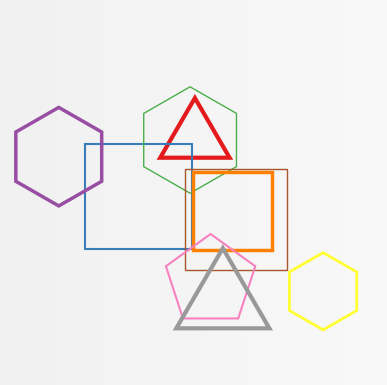[{"shape": "triangle", "thickness": 3, "radius": 0.52, "center": [0.503, 0.642]}, {"shape": "square", "thickness": 1.5, "radius": 0.69, "center": [0.358, 0.489]}, {"shape": "hexagon", "thickness": 1, "radius": 0.69, "center": [0.491, 0.636]}, {"shape": "hexagon", "thickness": 2.5, "radius": 0.64, "center": [0.152, 0.593]}, {"shape": "square", "thickness": 2.5, "radius": 0.51, "center": [0.6, 0.452]}, {"shape": "hexagon", "thickness": 2, "radius": 0.5, "center": [0.834, 0.243]}, {"shape": "square", "thickness": 1, "radius": 0.66, "center": [0.61, 0.43]}, {"shape": "pentagon", "thickness": 1.5, "radius": 0.61, "center": [0.543, 0.271]}, {"shape": "triangle", "thickness": 3, "radius": 0.69, "center": [0.575, 0.217]}]